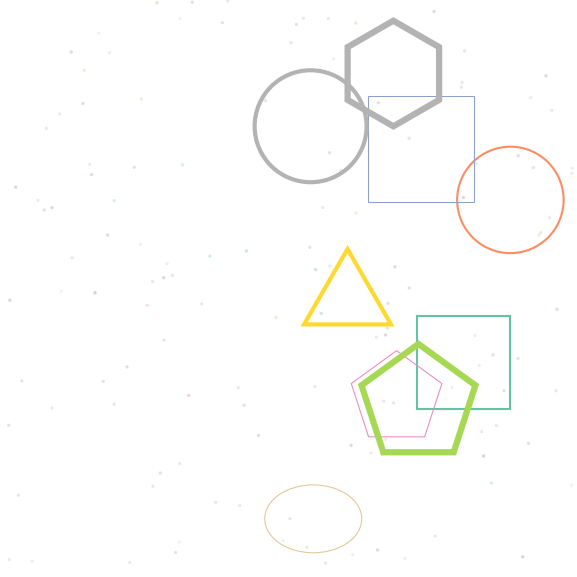[{"shape": "square", "thickness": 1, "radius": 0.4, "center": [0.803, 0.371]}, {"shape": "circle", "thickness": 1, "radius": 0.46, "center": [0.884, 0.653]}, {"shape": "square", "thickness": 0.5, "radius": 0.46, "center": [0.729, 0.741]}, {"shape": "pentagon", "thickness": 0.5, "radius": 0.41, "center": [0.687, 0.309]}, {"shape": "pentagon", "thickness": 3, "radius": 0.52, "center": [0.725, 0.3]}, {"shape": "triangle", "thickness": 2, "radius": 0.43, "center": [0.602, 0.481]}, {"shape": "oval", "thickness": 0.5, "radius": 0.42, "center": [0.542, 0.101]}, {"shape": "hexagon", "thickness": 3, "radius": 0.46, "center": [0.681, 0.872]}, {"shape": "circle", "thickness": 2, "radius": 0.48, "center": [0.538, 0.781]}]